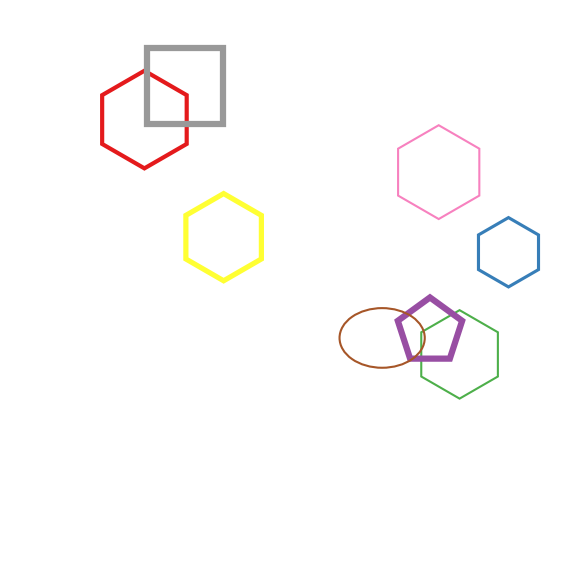[{"shape": "hexagon", "thickness": 2, "radius": 0.42, "center": [0.25, 0.792]}, {"shape": "hexagon", "thickness": 1.5, "radius": 0.3, "center": [0.88, 0.562]}, {"shape": "hexagon", "thickness": 1, "radius": 0.38, "center": [0.796, 0.385]}, {"shape": "pentagon", "thickness": 3, "radius": 0.29, "center": [0.745, 0.425]}, {"shape": "hexagon", "thickness": 2.5, "radius": 0.38, "center": [0.387, 0.588]}, {"shape": "oval", "thickness": 1, "radius": 0.37, "center": [0.662, 0.414]}, {"shape": "hexagon", "thickness": 1, "radius": 0.41, "center": [0.76, 0.701]}, {"shape": "square", "thickness": 3, "radius": 0.33, "center": [0.32, 0.85]}]